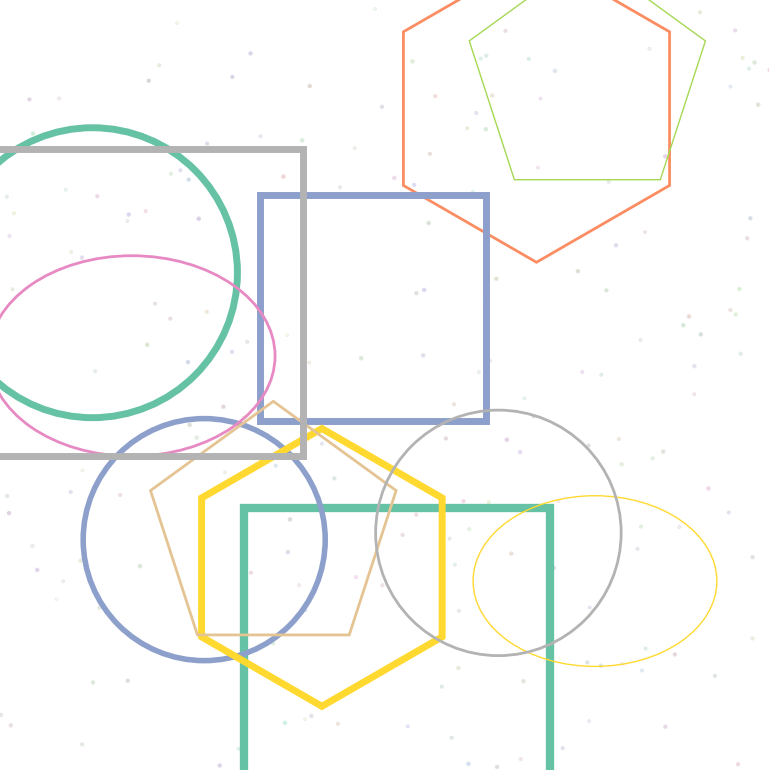[{"shape": "square", "thickness": 3, "radius": 0.99, "center": [0.516, 0.141]}, {"shape": "circle", "thickness": 2.5, "radius": 0.94, "center": [0.12, 0.646]}, {"shape": "hexagon", "thickness": 1, "radius": 1.0, "center": [0.697, 0.859]}, {"shape": "circle", "thickness": 2, "radius": 0.79, "center": [0.265, 0.299]}, {"shape": "square", "thickness": 2.5, "radius": 0.73, "center": [0.484, 0.6]}, {"shape": "oval", "thickness": 1, "radius": 0.93, "center": [0.171, 0.538]}, {"shape": "pentagon", "thickness": 0.5, "radius": 0.81, "center": [0.763, 0.897]}, {"shape": "oval", "thickness": 0.5, "radius": 0.79, "center": [0.773, 0.245]}, {"shape": "hexagon", "thickness": 2.5, "radius": 0.9, "center": [0.418, 0.263]}, {"shape": "pentagon", "thickness": 1, "radius": 0.84, "center": [0.355, 0.311]}, {"shape": "square", "thickness": 2.5, "radius": 1.0, "center": [0.194, 0.607]}, {"shape": "circle", "thickness": 1, "radius": 0.8, "center": [0.647, 0.308]}]